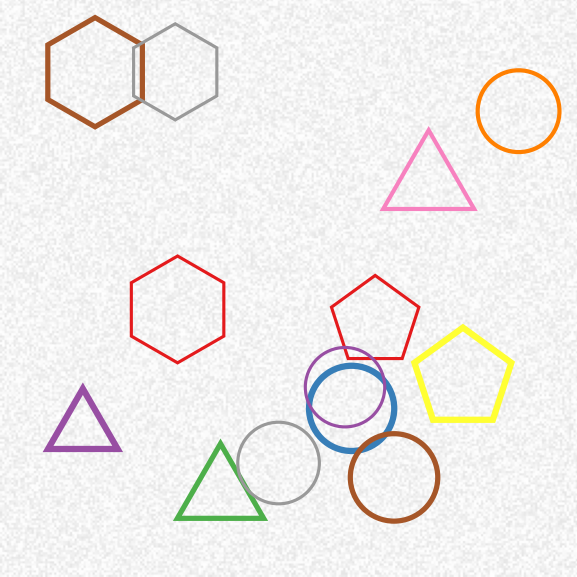[{"shape": "pentagon", "thickness": 1.5, "radius": 0.4, "center": [0.65, 0.443]}, {"shape": "hexagon", "thickness": 1.5, "radius": 0.46, "center": [0.308, 0.463]}, {"shape": "circle", "thickness": 3, "radius": 0.37, "center": [0.609, 0.292]}, {"shape": "triangle", "thickness": 2.5, "radius": 0.43, "center": [0.382, 0.145]}, {"shape": "triangle", "thickness": 3, "radius": 0.35, "center": [0.143, 0.256]}, {"shape": "circle", "thickness": 1.5, "radius": 0.34, "center": [0.597, 0.329]}, {"shape": "circle", "thickness": 2, "radius": 0.35, "center": [0.898, 0.807]}, {"shape": "pentagon", "thickness": 3, "radius": 0.44, "center": [0.802, 0.344]}, {"shape": "circle", "thickness": 2.5, "radius": 0.38, "center": [0.682, 0.172]}, {"shape": "hexagon", "thickness": 2.5, "radius": 0.47, "center": [0.165, 0.874]}, {"shape": "triangle", "thickness": 2, "radius": 0.45, "center": [0.742, 0.683]}, {"shape": "hexagon", "thickness": 1.5, "radius": 0.42, "center": [0.303, 0.875]}, {"shape": "circle", "thickness": 1.5, "radius": 0.35, "center": [0.482, 0.197]}]